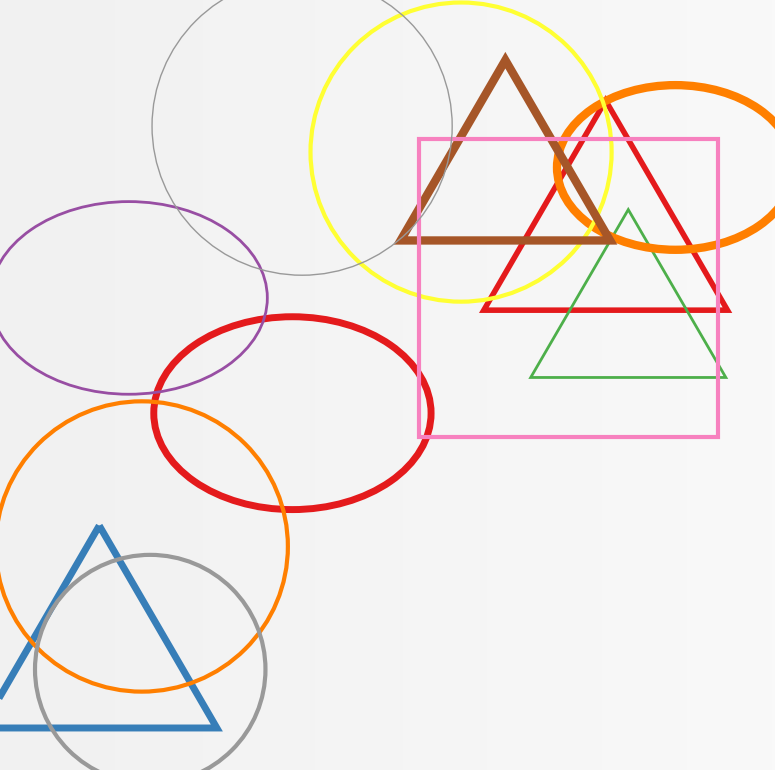[{"shape": "triangle", "thickness": 2, "radius": 0.91, "center": [0.781, 0.688]}, {"shape": "oval", "thickness": 2.5, "radius": 0.89, "center": [0.377, 0.463]}, {"shape": "triangle", "thickness": 2.5, "radius": 0.88, "center": [0.128, 0.142]}, {"shape": "triangle", "thickness": 1, "radius": 0.73, "center": [0.811, 0.582]}, {"shape": "oval", "thickness": 1, "radius": 0.89, "center": [0.166, 0.613]}, {"shape": "oval", "thickness": 3, "radius": 0.76, "center": [0.871, 0.783]}, {"shape": "circle", "thickness": 1.5, "radius": 0.94, "center": [0.183, 0.29]}, {"shape": "circle", "thickness": 1.5, "radius": 0.97, "center": [0.595, 0.802]}, {"shape": "triangle", "thickness": 3, "radius": 0.78, "center": [0.652, 0.766]}, {"shape": "square", "thickness": 1.5, "radius": 0.97, "center": [0.734, 0.626]}, {"shape": "circle", "thickness": 1.5, "radius": 0.74, "center": [0.194, 0.131]}, {"shape": "circle", "thickness": 0.5, "radius": 0.97, "center": [0.39, 0.836]}]